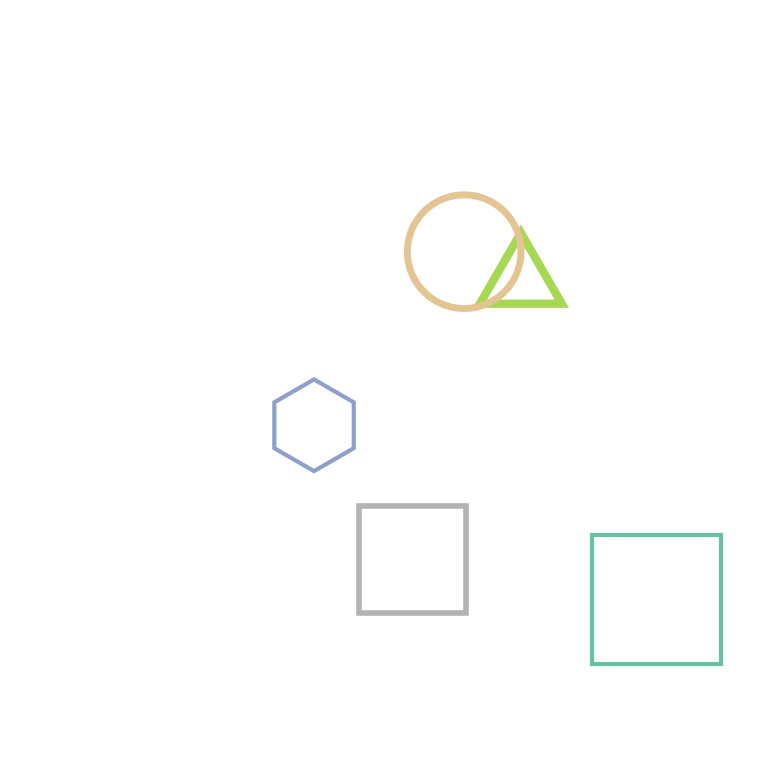[{"shape": "square", "thickness": 1.5, "radius": 0.42, "center": [0.852, 0.221]}, {"shape": "hexagon", "thickness": 1.5, "radius": 0.3, "center": [0.408, 0.448]}, {"shape": "triangle", "thickness": 3, "radius": 0.31, "center": [0.676, 0.636]}, {"shape": "circle", "thickness": 2.5, "radius": 0.37, "center": [0.603, 0.673]}, {"shape": "square", "thickness": 2, "radius": 0.35, "center": [0.535, 0.273]}]